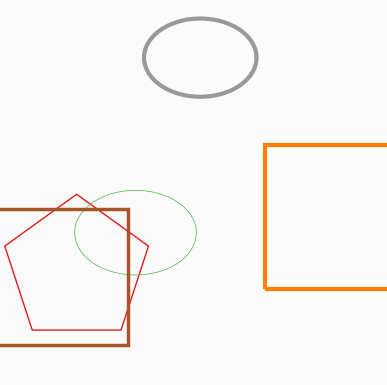[{"shape": "pentagon", "thickness": 1, "radius": 0.97, "center": [0.198, 0.3]}, {"shape": "oval", "thickness": 0.5, "radius": 0.79, "center": [0.35, 0.396]}, {"shape": "square", "thickness": 3, "radius": 0.94, "center": [0.871, 0.435]}, {"shape": "square", "thickness": 2.5, "radius": 0.88, "center": [0.153, 0.281]}, {"shape": "oval", "thickness": 3, "radius": 0.73, "center": [0.517, 0.85]}]